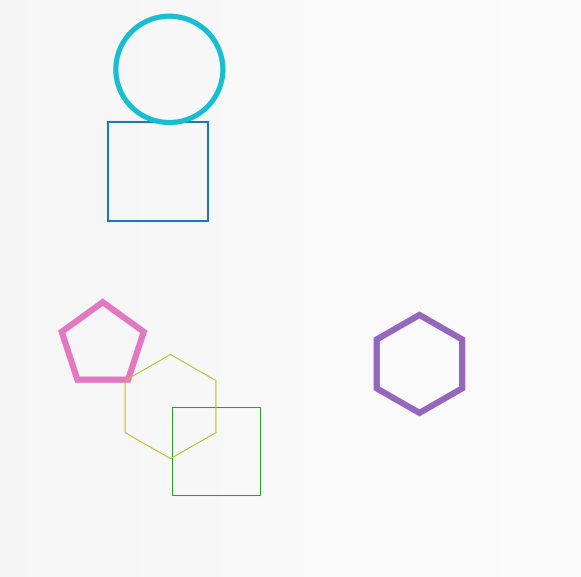[{"shape": "square", "thickness": 1, "radius": 0.43, "center": [0.271, 0.702]}, {"shape": "square", "thickness": 0.5, "radius": 0.38, "center": [0.371, 0.218]}, {"shape": "hexagon", "thickness": 3, "radius": 0.42, "center": [0.722, 0.369]}, {"shape": "pentagon", "thickness": 3, "radius": 0.37, "center": [0.177, 0.402]}, {"shape": "hexagon", "thickness": 0.5, "radius": 0.45, "center": [0.293, 0.295]}, {"shape": "circle", "thickness": 2.5, "radius": 0.46, "center": [0.291, 0.879]}]